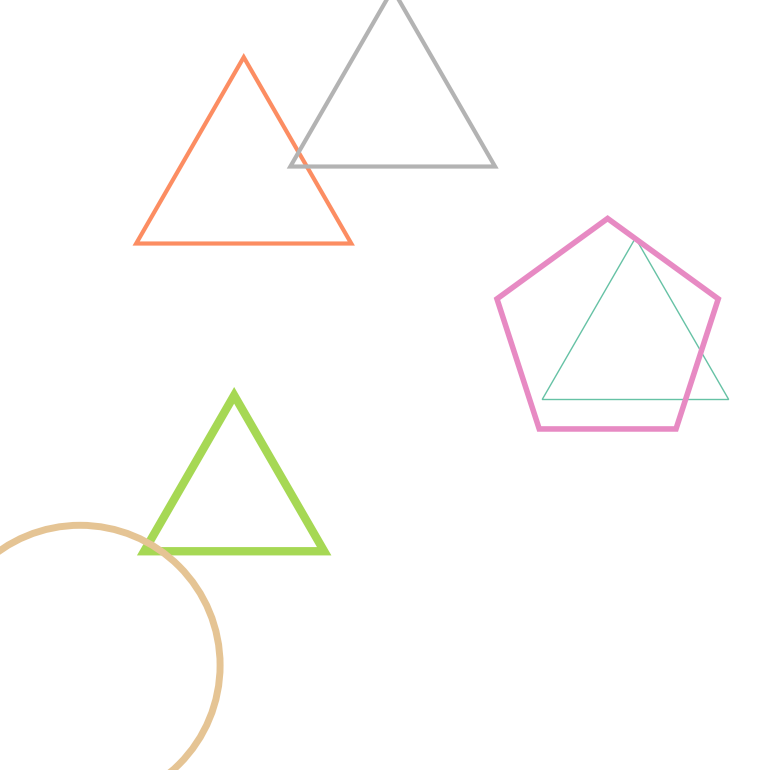[{"shape": "triangle", "thickness": 0.5, "radius": 0.7, "center": [0.825, 0.551]}, {"shape": "triangle", "thickness": 1.5, "radius": 0.81, "center": [0.317, 0.764]}, {"shape": "pentagon", "thickness": 2, "radius": 0.76, "center": [0.789, 0.565]}, {"shape": "triangle", "thickness": 3, "radius": 0.67, "center": [0.304, 0.352]}, {"shape": "circle", "thickness": 2.5, "radius": 0.91, "center": [0.104, 0.136]}, {"shape": "triangle", "thickness": 1.5, "radius": 0.77, "center": [0.51, 0.86]}]